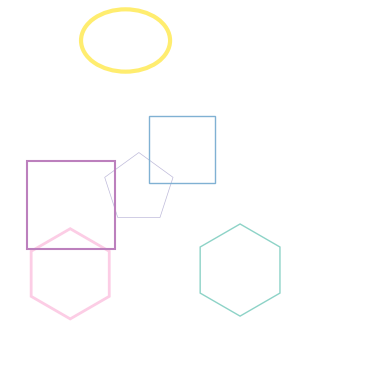[{"shape": "hexagon", "thickness": 1, "radius": 0.6, "center": [0.624, 0.299]}, {"shape": "pentagon", "thickness": 0.5, "radius": 0.47, "center": [0.361, 0.511]}, {"shape": "square", "thickness": 1, "radius": 0.43, "center": [0.473, 0.612]}, {"shape": "hexagon", "thickness": 2, "radius": 0.59, "center": [0.182, 0.289]}, {"shape": "square", "thickness": 1.5, "radius": 0.57, "center": [0.184, 0.467]}, {"shape": "oval", "thickness": 3, "radius": 0.58, "center": [0.326, 0.895]}]